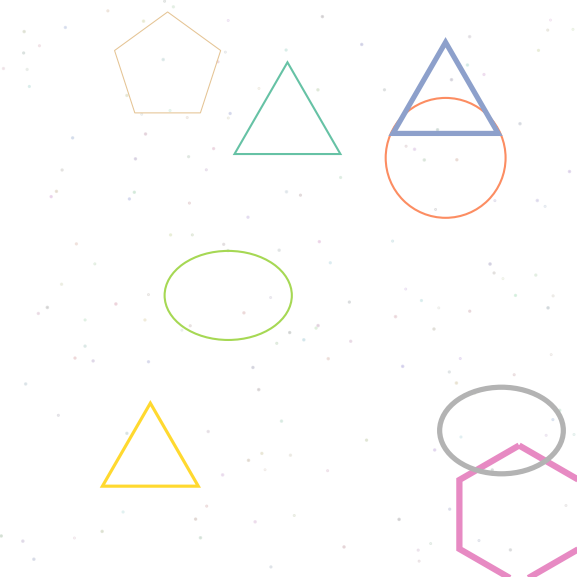[{"shape": "triangle", "thickness": 1, "radius": 0.53, "center": [0.498, 0.785]}, {"shape": "circle", "thickness": 1, "radius": 0.52, "center": [0.772, 0.726]}, {"shape": "triangle", "thickness": 2.5, "radius": 0.53, "center": [0.772, 0.821]}, {"shape": "hexagon", "thickness": 3, "radius": 0.6, "center": [0.899, 0.108]}, {"shape": "oval", "thickness": 1, "radius": 0.55, "center": [0.395, 0.488]}, {"shape": "triangle", "thickness": 1.5, "radius": 0.48, "center": [0.26, 0.205]}, {"shape": "pentagon", "thickness": 0.5, "radius": 0.48, "center": [0.29, 0.882]}, {"shape": "oval", "thickness": 2.5, "radius": 0.54, "center": [0.868, 0.254]}]